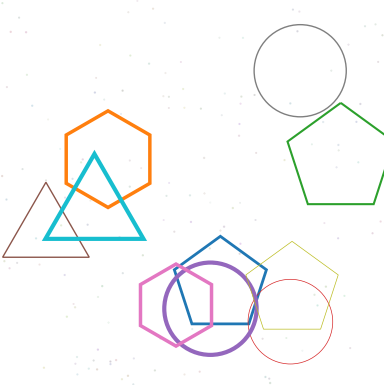[{"shape": "pentagon", "thickness": 2, "radius": 0.63, "center": [0.572, 0.26]}, {"shape": "hexagon", "thickness": 2.5, "radius": 0.63, "center": [0.281, 0.587]}, {"shape": "pentagon", "thickness": 1.5, "radius": 0.73, "center": [0.885, 0.587]}, {"shape": "circle", "thickness": 0.5, "radius": 0.55, "center": [0.754, 0.165]}, {"shape": "circle", "thickness": 3, "radius": 0.6, "center": [0.547, 0.198]}, {"shape": "triangle", "thickness": 1, "radius": 0.65, "center": [0.119, 0.397]}, {"shape": "hexagon", "thickness": 2.5, "radius": 0.53, "center": [0.457, 0.208]}, {"shape": "circle", "thickness": 1, "radius": 0.6, "center": [0.78, 0.816]}, {"shape": "pentagon", "thickness": 0.5, "radius": 0.63, "center": [0.759, 0.247]}, {"shape": "triangle", "thickness": 3, "radius": 0.74, "center": [0.245, 0.453]}]